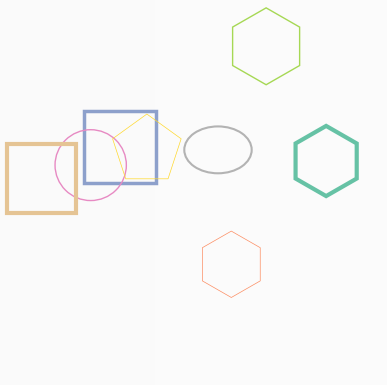[{"shape": "hexagon", "thickness": 3, "radius": 0.46, "center": [0.842, 0.582]}, {"shape": "hexagon", "thickness": 0.5, "radius": 0.43, "center": [0.597, 0.314]}, {"shape": "square", "thickness": 2.5, "radius": 0.47, "center": [0.31, 0.618]}, {"shape": "circle", "thickness": 1, "radius": 0.46, "center": [0.234, 0.571]}, {"shape": "hexagon", "thickness": 1, "radius": 0.5, "center": [0.687, 0.88]}, {"shape": "pentagon", "thickness": 0.5, "radius": 0.46, "center": [0.379, 0.611]}, {"shape": "square", "thickness": 3, "radius": 0.44, "center": [0.107, 0.536]}, {"shape": "oval", "thickness": 1.5, "radius": 0.43, "center": [0.563, 0.611]}]